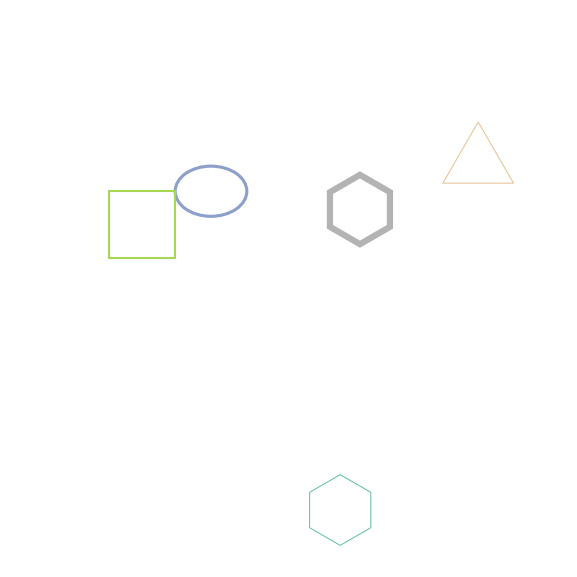[{"shape": "hexagon", "thickness": 0.5, "radius": 0.31, "center": [0.589, 0.116]}, {"shape": "oval", "thickness": 1.5, "radius": 0.31, "center": [0.365, 0.668]}, {"shape": "square", "thickness": 1, "radius": 0.29, "center": [0.246, 0.61]}, {"shape": "triangle", "thickness": 0.5, "radius": 0.35, "center": [0.828, 0.717]}, {"shape": "hexagon", "thickness": 3, "radius": 0.3, "center": [0.623, 0.636]}]